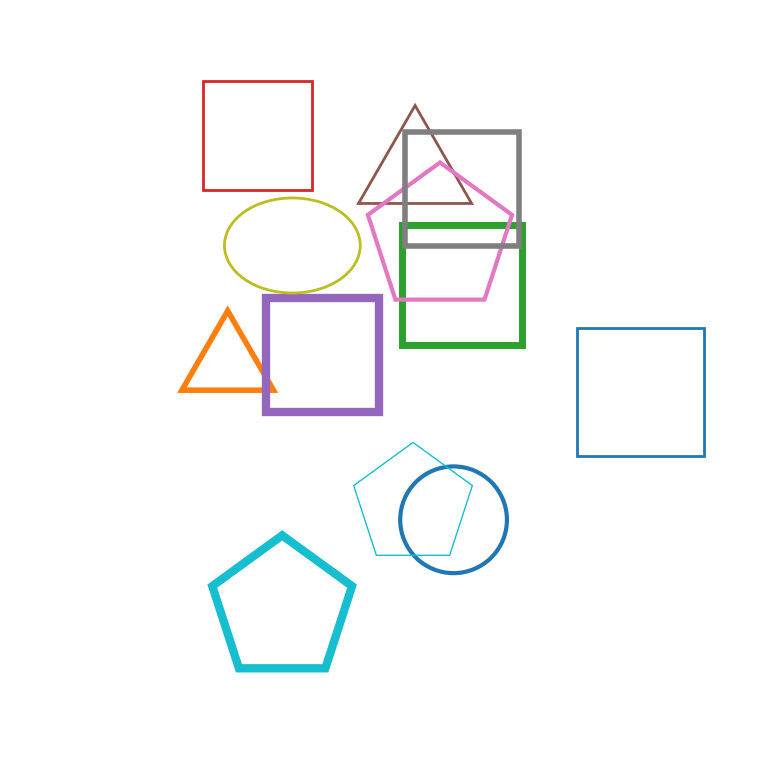[{"shape": "circle", "thickness": 1.5, "radius": 0.35, "center": [0.589, 0.325]}, {"shape": "square", "thickness": 1, "radius": 0.41, "center": [0.832, 0.491]}, {"shape": "triangle", "thickness": 2, "radius": 0.34, "center": [0.296, 0.528]}, {"shape": "square", "thickness": 2.5, "radius": 0.39, "center": [0.6, 0.63]}, {"shape": "square", "thickness": 1, "radius": 0.35, "center": [0.335, 0.824]}, {"shape": "square", "thickness": 3, "radius": 0.37, "center": [0.419, 0.539]}, {"shape": "triangle", "thickness": 1, "radius": 0.42, "center": [0.539, 0.778]}, {"shape": "pentagon", "thickness": 1.5, "radius": 0.49, "center": [0.571, 0.691]}, {"shape": "square", "thickness": 2, "radius": 0.37, "center": [0.6, 0.755]}, {"shape": "oval", "thickness": 1, "radius": 0.44, "center": [0.38, 0.681]}, {"shape": "pentagon", "thickness": 0.5, "radius": 0.41, "center": [0.536, 0.344]}, {"shape": "pentagon", "thickness": 3, "radius": 0.48, "center": [0.366, 0.209]}]